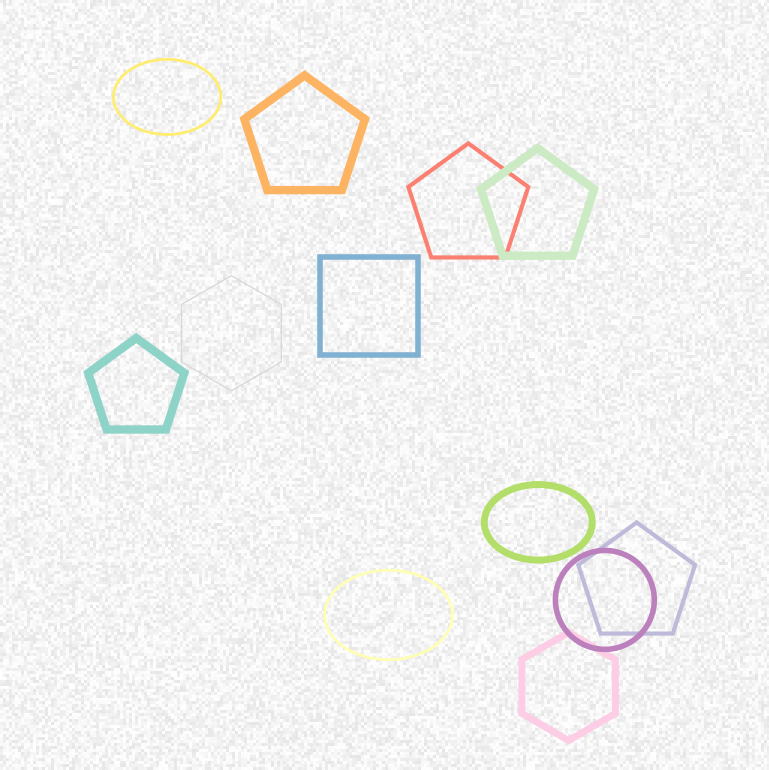[{"shape": "pentagon", "thickness": 3, "radius": 0.33, "center": [0.177, 0.495]}, {"shape": "oval", "thickness": 1, "radius": 0.42, "center": [0.505, 0.201]}, {"shape": "pentagon", "thickness": 1.5, "radius": 0.4, "center": [0.827, 0.242]}, {"shape": "pentagon", "thickness": 1.5, "radius": 0.41, "center": [0.608, 0.732]}, {"shape": "square", "thickness": 2, "radius": 0.32, "center": [0.479, 0.602]}, {"shape": "pentagon", "thickness": 3, "radius": 0.41, "center": [0.396, 0.82]}, {"shape": "oval", "thickness": 2.5, "radius": 0.35, "center": [0.699, 0.322]}, {"shape": "hexagon", "thickness": 2.5, "radius": 0.35, "center": [0.738, 0.108]}, {"shape": "hexagon", "thickness": 0.5, "radius": 0.37, "center": [0.301, 0.567]}, {"shape": "circle", "thickness": 2, "radius": 0.32, "center": [0.786, 0.221]}, {"shape": "pentagon", "thickness": 3, "radius": 0.39, "center": [0.698, 0.73]}, {"shape": "oval", "thickness": 1, "radius": 0.35, "center": [0.217, 0.874]}]